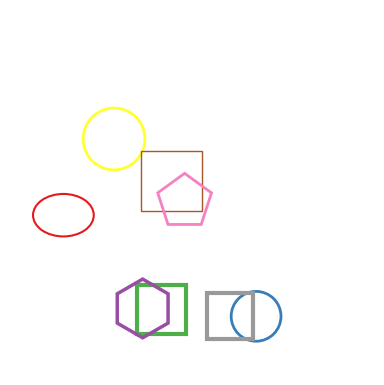[{"shape": "oval", "thickness": 1.5, "radius": 0.39, "center": [0.165, 0.441]}, {"shape": "circle", "thickness": 2, "radius": 0.32, "center": [0.665, 0.178]}, {"shape": "square", "thickness": 3, "radius": 0.32, "center": [0.42, 0.195]}, {"shape": "hexagon", "thickness": 2.5, "radius": 0.38, "center": [0.371, 0.199]}, {"shape": "circle", "thickness": 2, "radius": 0.4, "center": [0.296, 0.639]}, {"shape": "square", "thickness": 1, "radius": 0.39, "center": [0.445, 0.53]}, {"shape": "pentagon", "thickness": 2, "radius": 0.37, "center": [0.48, 0.476]}, {"shape": "square", "thickness": 3, "radius": 0.3, "center": [0.597, 0.18]}]